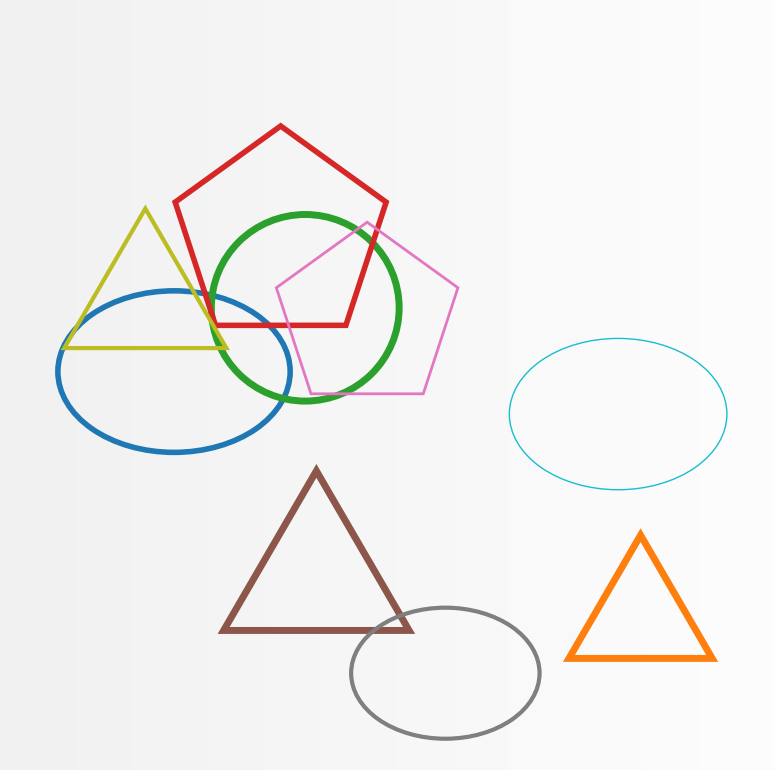[{"shape": "oval", "thickness": 2, "radius": 0.75, "center": [0.225, 0.517]}, {"shape": "triangle", "thickness": 2.5, "radius": 0.53, "center": [0.827, 0.198]}, {"shape": "circle", "thickness": 2.5, "radius": 0.61, "center": [0.394, 0.6]}, {"shape": "pentagon", "thickness": 2, "radius": 0.72, "center": [0.362, 0.693]}, {"shape": "triangle", "thickness": 2.5, "radius": 0.69, "center": [0.408, 0.25]}, {"shape": "pentagon", "thickness": 1, "radius": 0.62, "center": [0.474, 0.588]}, {"shape": "oval", "thickness": 1.5, "radius": 0.61, "center": [0.575, 0.126]}, {"shape": "triangle", "thickness": 1.5, "radius": 0.6, "center": [0.188, 0.608]}, {"shape": "oval", "thickness": 0.5, "radius": 0.7, "center": [0.798, 0.462]}]